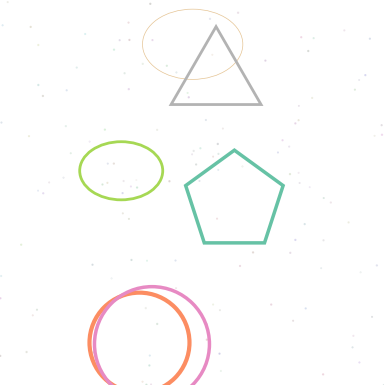[{"shape": "pentagon", "thickness": 2.5, "radius": 0.67, "center": [0.609, 0.477]}, {"shape": "circle", "thickness": 3, "radius": 0.65, "center": [0.362, 0.11]}, {"shape": "circle", "thickness": 2.5, "radius": 0.75, "center": [0.395, 0.106]}, {"shape": "oval", "thickness": 2, "radius": 0.54, "center": [0.315, 0.556]}, {"shape": "oval", "thickness": 0.5, "radius": 0.65, "center": [0.5, 0.885]}, {"shape": "triangle", "thickness": 2, "radius": 0.67, "center": [0.561, 0.796]}]